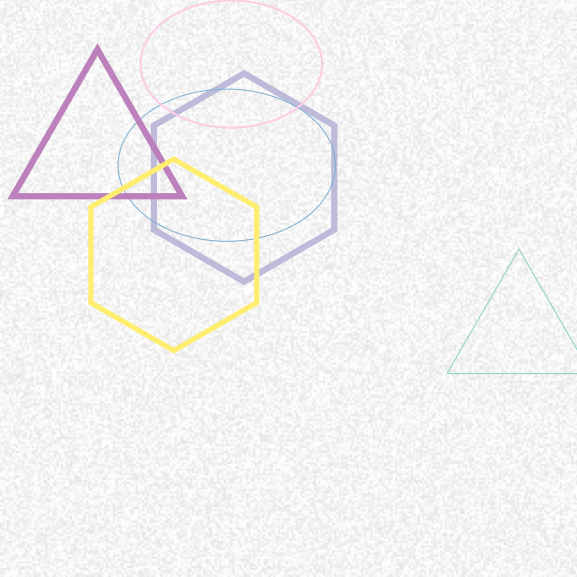[{"shape": "triangle", "thickness": 0.5, "radius": 0.72, "center": [0.899, 0.424]}, {"shape": "hexagon", "thickness": 3, "radius": 0.9, "center": [0.423, 0.692]}, {"shape": "oval", "thickness": 0.5, "radius": 0.94, "center": [0.393, 0.713]}, {"shape": "oval", "thickness": 1, "radius": 0.79, "center": [0.4, 0.888]}, {"shape": "triangle", "thickness": 3, "radius": 0.85, "center": [0.169, 0.744]}, {"shape": "hexagon", "thickness": 2.5, "radius": 0.83, "center": [0.301, 0.558]}]